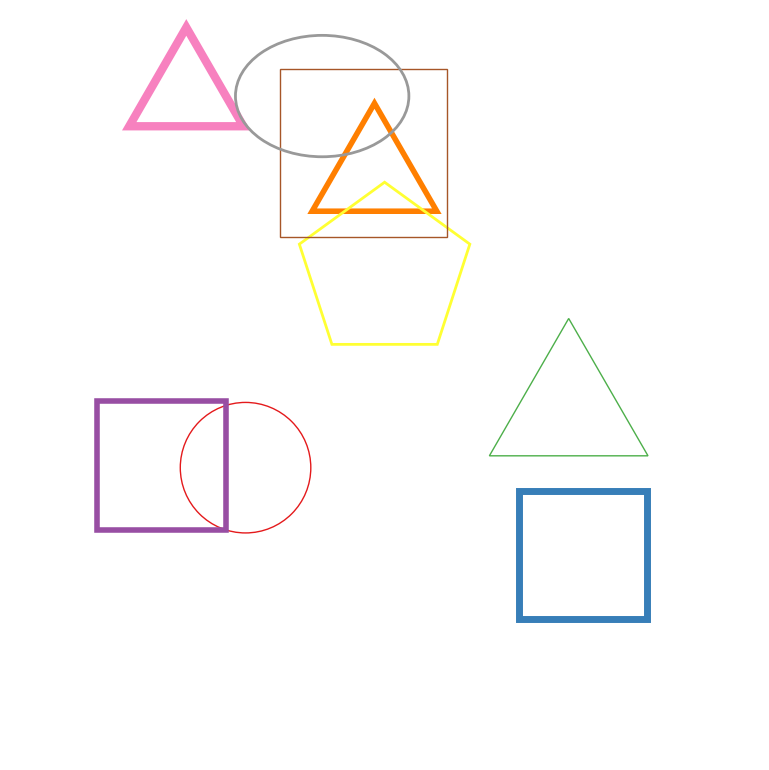[{"shape": "circle", "thickness": 0.5, "radius": 0.42, "center": [0.319, 0.393]}, {"shape": "square", "thickness": 2.5, "radius": 0.42, "center": [0.757, 0.28]}, {"shape": "triangle", "thickness": 0.5, "radius": 0.59, "center": [0.739, 0.467]}, {"shape": "square", "thickness": 2, "radius": 0.42, "center": [0.209, 0.396]}, {"shape": "triangle", "thickness": 2, "radius": 0.47, "center": [0.486, 0.772]}, {"shape": "pentagon", "thickness": 1, "radius": 0.58, "center": [0.499, 0.647]}, {"shape": "square", "thickness": 0.5, "radius": 0.54, "center": [0.472, 0.801]}, {"shape": "triangle", "thickness": 3, "radius": 0.43, "center": [0.242, 0.879]}, {"shape": "oval", "thickness": 1, "radius": 0.56, "center": [0.418, 0.875]}]